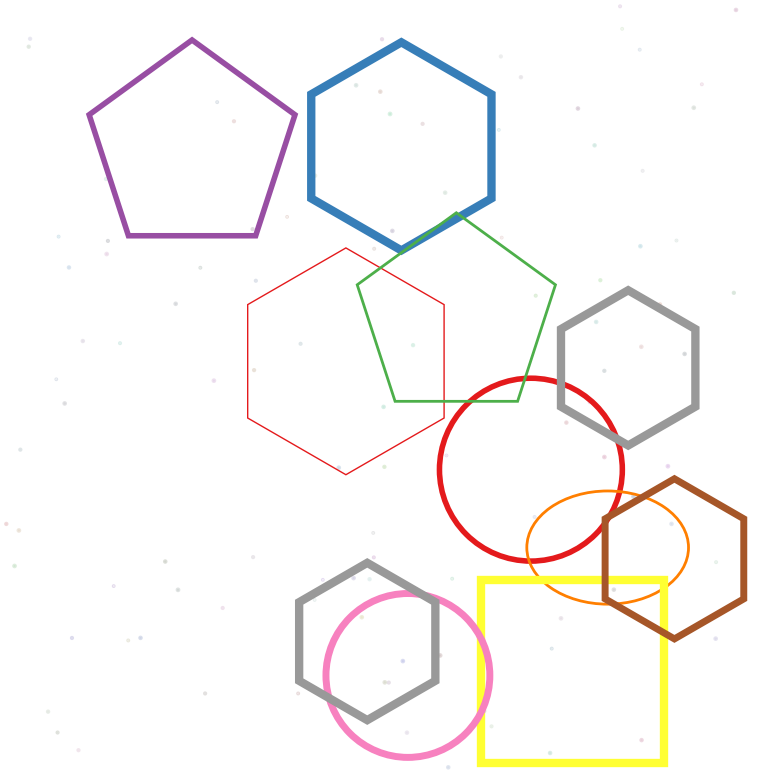[{"shape": "hexagon", "thickness": 0.5, "radius": 0.74, "center": [0.449, 0.531]}, {"shape": "circle", "thickness": 2, "radius": 0.59, "center": [0.689, 0.39]}, {"shape": "hexagon", "thickness": 3, "radius": 0.68, "center": [0.521, 0.81]}, {"shape": "pentagon", "thickness": 1, "radius": 0.68, "center": [0.593, 0.588]}, {"shape": "pentagon", "thickness": 2, "radius": 0.7, "center": [0.249, 0.808]}, {"shape": "oval", "thickness": 1, "radius": 0.53, "center": [0.789, 0.289]}, {"shape": "square", "thickness": 3, "radius": 0.6, "center": [0.743, 0.128]}, {"shape": "hexagon", "thickness": 2.5, "radius": 0.52, "center": [0.876, 0.274]}, {"shape": "circle", "thickness": 2.5, "radius": 0.53, "center": [0.53, 0.123]}, {"shape": "hexagon", "thickness": 3, "radius": 0.5, "center": [0.816, 0.522]}, {"shape": "hexagon", "thickness": 3, "radius": 0.51, "center": [0.477, 0.167]}]